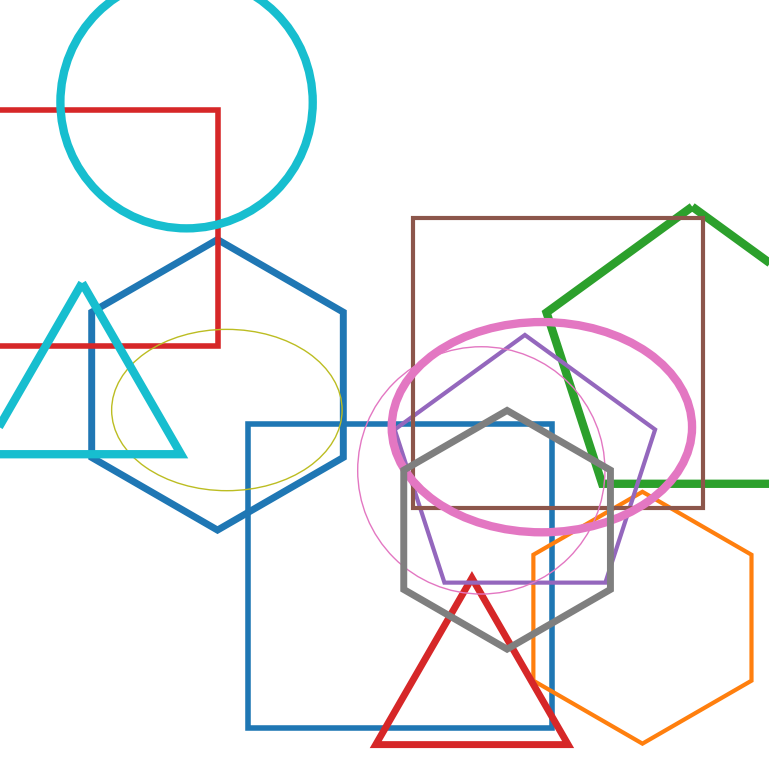[{"shape": "square", "thickness": 2, "radius": 0.99, "center": [0.519, 0.253]}, {"shape": "hexagon", "thickness": 2.5, "radius": 0.94, "center": [0.282, 0.5]}, {"shape": "hexagon", "thickness": 1.5, "radius": 0.82, "center": [0.834, 0.198]}, {"shape": "pentagon", "thickness": 3, "radius": 0.99, "center": [0.899, 0.533]}, {"shape": "triangle", "thickness": 2.5, "radius": 0.72, "center": [0.613, 0.105]}, {"shape": "square", "thickness": 2, "radius": 0.77, "center": [0.13, 0.704]}, {"shape": "pentagon", "thickness": 1.5, "radius": 0.89, "center": [0.682, 0.387]}, {"shape": "square", "thickness": 1.5, "radius": 0.94, "center": [0.725, 0.528]}, {"shape": "circle", "thickness": 0.5, "radius": 0.8, "center": [0.625, 0.389]}, {"shape": "oval", "thickness": 3, "radius": 0.98, "center": [0.704, 0.445]}, {"shape": "hexagon", "thickness": 2.5, "radius": 0.77, "center": [0.659, 0.312]}, {"shape": "oval", "thickness": 0.5, "radius": 0.75, "center": [0.295, 0.467]}, {"shape": "circle", "thickness": 3, "radius": 0.82, "center": [0.242, 0.867]}, {"shape": "triangle", "thickness": 3, "radius": 0.74, "center": [0.107, 0.484]}]